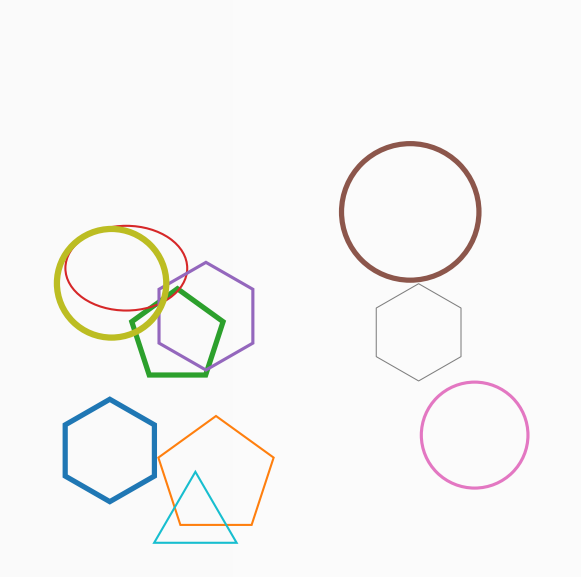[{"shape": "hexagon", "thickness": 2.5, "radius": 0.44, "center": [0.189, 0.219]}, {"shape": "pentagon", "thickness": 1, "radius": 0.52, "center": [0.372, 0.175]}, {"shape": "pentagon", "thickness": 2.5, "radius": 0.41, "center": [0.305, 0.417]}, {"shape": "oval", "thickness": 1, "radius": 0.52, "center": [0.217, 0.535]}, {"shape": "hexagon", "thickness": 1.5, "radius": 0.47, "center": [0.354, 0.452]}, {"shape": "circle", "thickness": 2.5, "radius": 0.59, "center": [0.706, 0.632]}, {"shape": "circle", "thickness": 1.5, "radius": 0.46, "center": [0.817, 0.246]}, {"shape": "hexagon", "thickness": 0.5, "radius": 0.42, "center": [0.72, 0.424]}, {"shape": "circle", "thickness": 3, "radius": 0.47, "center": [0.192, 0.509]}, {"shape": "triangle", "thickness": 1, "radius": 0.41, "center": [0.336, 0.1]}]